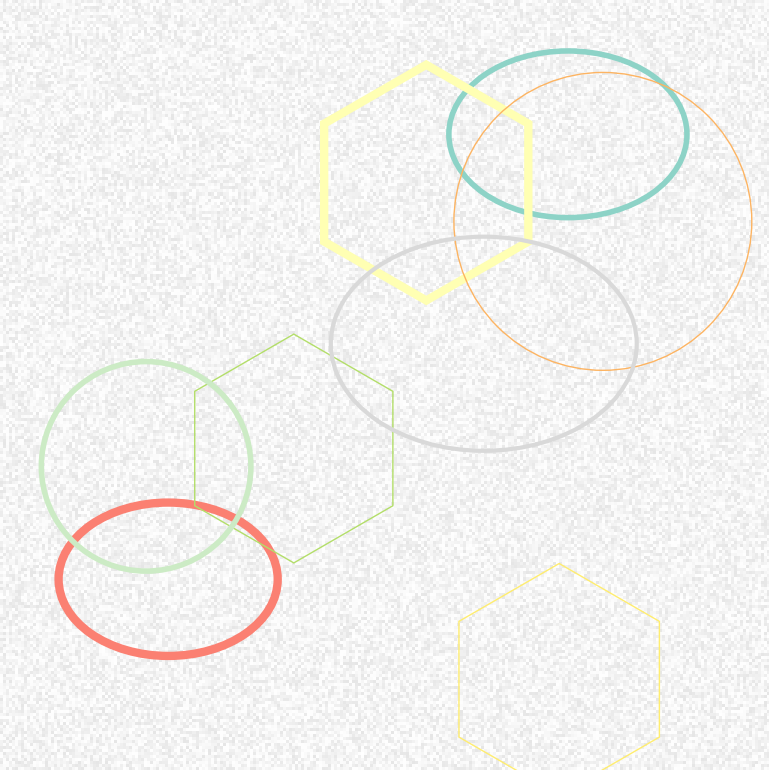[{"shape": "oval", "thickness": 2, "radius": 0.77, "center": [0.738, 0.826]}, {"shape": "hexagon", "thickness": 3, "radius": 0.77, "center": [0.554, 0.763]}, {"shape": "oval", "thickness": 3, "radius": 0.71, "center": [0.218, 0.248]}, {"shape": "circle", "thickness": 0.5, "radius": 0.97, "center": [0.783, 0.712]}, {"shape": "hexagon", "thickness": 0.5, "radius": 0.74, "center": [0.382, 0.417]}, {"shape": "oval", "thickness": 1.5, "radius": 0.99, "center": [0.628, 0.554]}, {"shape": "circle", "thickness": 2, "radius": 0.68, "center": [0.19, 0.394]}, {"shape": "hexagon", "thickness": 0.5, "radius": 0.75, "center": [0.726, 0.118]}]